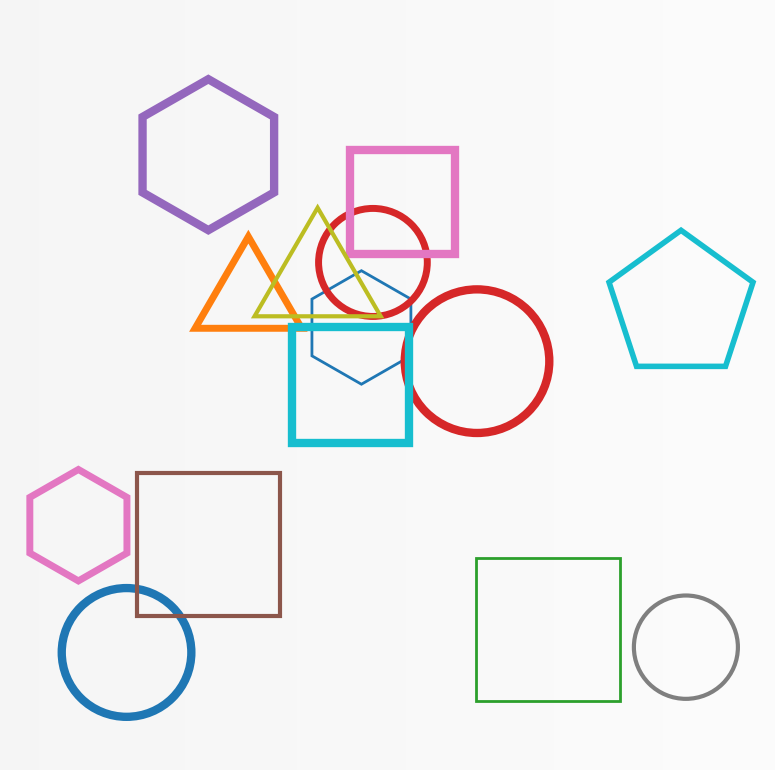[{"shape": "hexagon", "thickness": 1, "radius": 0.37, "center": [0.466, 0.575]}, {"shape": "circle", "thickness": 3, "radius": 0.42, "center": [0.163, 0.153]}, {"shape": "triangle", "thickness": 2.5, "radius": 0.4, "center": [0.32, 0.613]}, {"shape": "square", "thickness": 1, "radius": 0.46, "center": [0.707, 0.182]}, {"shape": "circle", "thickness": 3, "radius": 0.47, "center": [0.616, 0.531]}, {"shape": "circle", "thickness": 2.5, "radius": 0.35, "center": [0.481, 0.659]}, {"shape": "hexagon", "thickness": 3, "radius": 0.49, "center": [0.269, 0.799]}, {"shape": "square", "thickness": 1.5, "radius": 0.46, "center": [0.269, 0.293]}, {"shape": "square", "thickness": 3, "radius": 0.34, "center": [0.52, 0.738]}, {"shape": "hexagon", "thickness": 2.5, "radius": 0.36, "center": [0.101, 0.318]}, {"shape": "circle", "thickness": 1.5, "radius": 0.34, "center": [0.885, 0.16]}, {"shape": "triangle", "thickness": 1.5, "radius": 0.47, "center": [0.41, 0.636]}, {"shape": "square", "thickness": 3, "radius": 0.38, "center": [0.452, 0.5]}, {"shape": "pentagon", "thickness": 2, "radius": 0.49, "center": [0.879, 0.603]}]